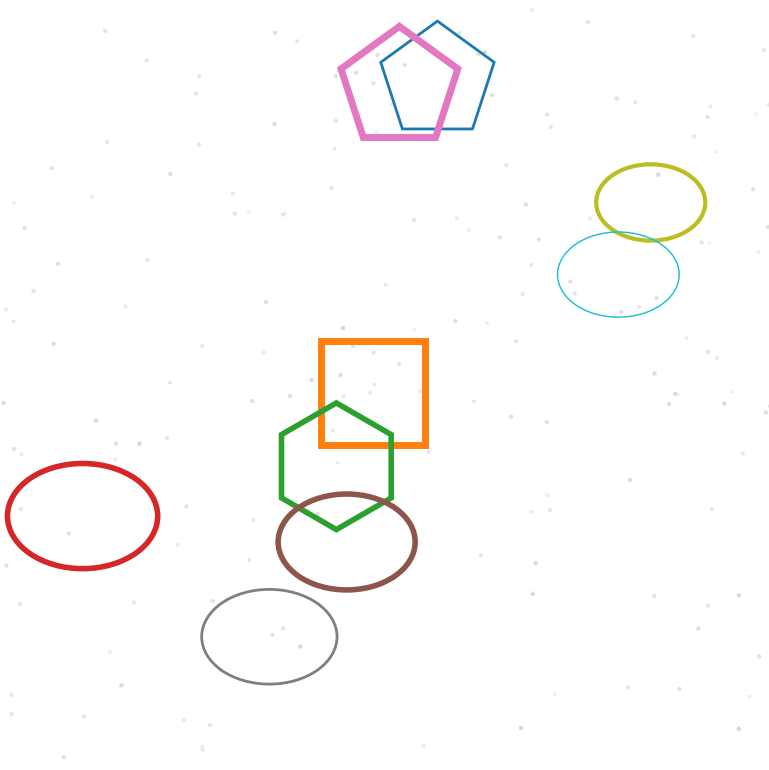[{"shape": "pentagon", "thickness": 1, "radius": 0.39, "center": [0.568, 0.895]}, {"shape": "square", "thickness": 2.5, "radius": 0.34, "center": [0.484, 0.49]}, {"shape": "hexagon", "thickness": 2, "radius": 0.41, "center": [0.437, 0.394]}, {"shape": "oval", "thickness": 2, "radius": 0.49, "center": [0.107, 0.33]}, {"shape": "oval", "thickness": 2, "radius": 0.44, "center": [0.45, 0.296]}, {"shape": "pentagon", "thickness": 2.5, "radius": 0.4, "center": [0.519, 0.886]}, {"shape": "oval", "thickness": 1, "radius": 0.44, "center": [0.35, 0.173]}, {"shape": "oval", "thickness": 1.5, "radius": 0.35, "center": [0.845, 0.737]}, {"shape": "oval", "thickness": 0.5, "radius": 0.39, "center": [0.803, 0.643]}]